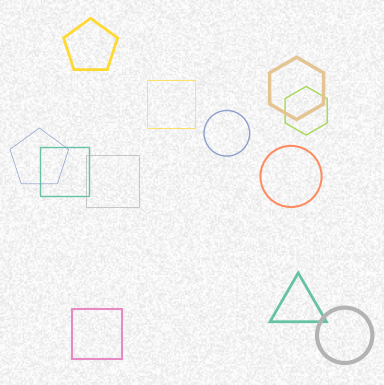[{"shape": "triangle", "thickness": 2, "radius": 0.42, "center": [0.775, 0.207]}, {"shape": "square", "thickness": 1, "radius": 0.32, "center": [0.168, 0.555]}, {"shape": "circle", "thickness": 1.5, "radius": 0.4, "center": [0.756, 0.542]}, {"shape": "pentagon", "thickness": 0.5, "radius": 0.4, "center": [0.102, 0.587]}, {"shape": "circle", "thickness": 1, "radius": 0.3, "center": [0.589, 0.654]}, {"shape": "square", "thickness": 1.5, "radius": 0.32, "center": [0.252, 0.133]}, {"shape": "hexagon", "thickness": 1, "radius": 0.32, "center": [0.795, 0.712]}, {"shape": "pentagon", "thickness": 2, "radius": 0.37, "center": [0.235, 0.879]}, {"shape": "square", "thickness": 0.5, "radius": 0.31, "center": [0.444, 0.73]}, {"shape": "hexagon", "thickness": 2.5, "radius": 0.4, "center": [0.77, 0.77]}, {"shape": "square", "thickness": 0.5, "radius": 0.34, "center": [0.292, 0.53]}, {"shape": "circle", "thickness": 3, "radius": 0.36, "center": [0.895, 0.129]}]